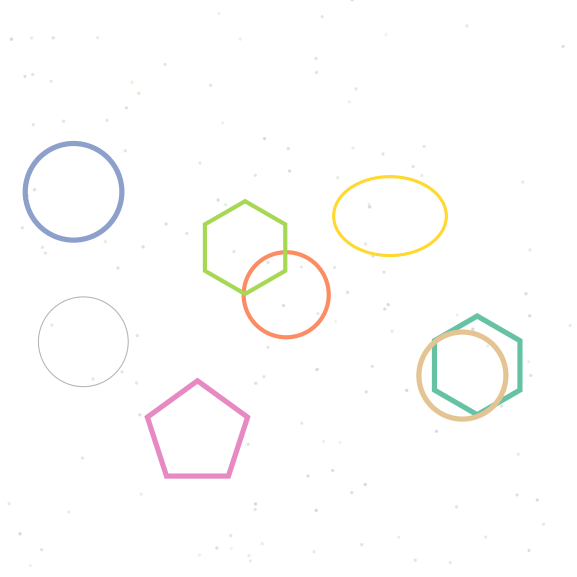[{"shape": "hexagon", "thickness": 2.5, "radius": 0.43, "center": [0.826, 0.366]}, {"shape": "circle", "thickness": 2, "radius": 0.37, "center": [0.496, 0.489]}, {"shape": "circle", "thickness": 2.5, "radius": 0.42, "center": [0.127, 0.667]}, {"shape": "pentagon", "thickness": 2.5, "radius": 0.46, "center": [0.342, 0.249]}, {"shape": "hexagon", "thickness": 2, "radius": 0.4, "center": [0.424, 0.57]}, {"shape": "oval", "thickness": 1.5, "radius": 0.49, "center": [0.675, 0.625]}, {"shape": "circle", "thickness": 2.5, "radius": 0.38, "center": [0.801, 0.349]}, {"shape": "circle", "thickness": 0.5, "radius": 0.39, "center": [0.144, 0.407]}]